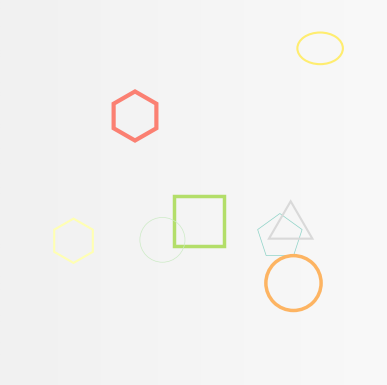[{"shape": "pentagon", "thickness": 0.5, "radius": 0.3, "center": [0.722, 0.385]}, {"shape": "hexagon", "thickness": 1.5, "radius": 0.29, "center": [0.19, 0.375]}, {"shape": "hexagon", "thickness": 3, "radius": 0.32, "center": [0.348, 0.699]}, {"shape": "circle", "thickness": 2.5, "radius": 0.36, "center": [0.757, 0.265]}, {"shape": "square", "thickness": 2.5, "radius": 0.32, "center": [0.515, 0.427]}, {"shape": "triangle", "thickness": 1.5, "radius": 0.32, "center": [0.75, 0.412]}, {"shape": "circle", "thickness": 0.5, "radius": 0.29, "center": [0.419, 0.377]}, {"shape": "oval", "thickness": 1.5, "radius": 0.29, "center": [0.826, 0.874]}]